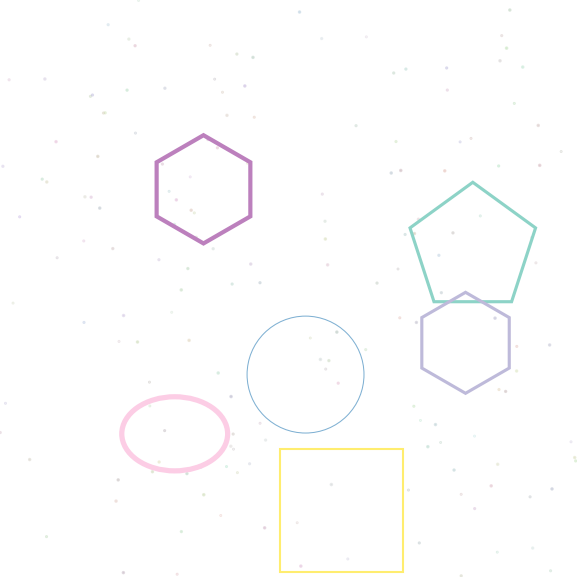[{"shape": "pentagon", "thickness": 1.5, "radius": 0.57, "center": [0.819, 0.569]}, {"shape": "hexagon", "thickness": 1.5, "radius": 0.44, "center": [0.806, 0.406]}, {"shape": "circle", "thickness": 0.5, "radius": 0.51, "center": [0.529, 0.351]}, {"shape": "oval", "thickness": 2.5, "radius": 0.46, "center": [0.303, 0.248]}, {"shape": "hexagon", "thickness": 2, "radius": 0.47, "center": [0.352, 0.671]}, {"shape": "square", "thickness": 1, "radius": 0.53, "center": [0.591, 0.116]}]